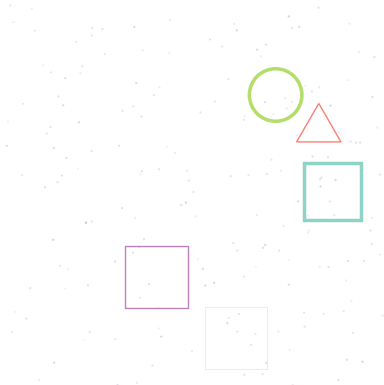[{"shape": "square", "thickness": 2.5, "radius": 0.37, "center": [0.864, 0.503]}, {"shape": "triangle", "thickness": 1, "radius": 0.33, "center": [0.828, 0.665]}, {"shape": "circle", "thickness": 2.5, "radius": 0.34, "center": [0.716, 0.753]}, {"shape": "square", "thickness": 1, "radius": 0.4, "center": [0.406, 0.28]}, {"shape": "square", "thickness": 0.5, "radius": 0.4, "center": [0.613, 0.122]}]